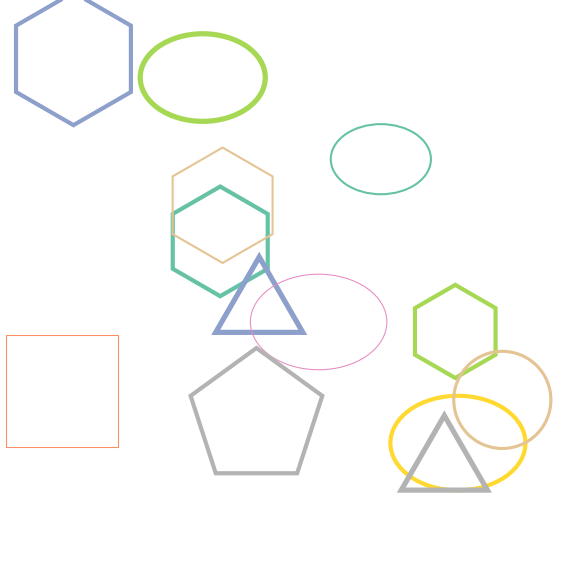[{"shape": "hexagon", "thickness": 2, "radius": 0.47, "center": [0.381, 0.581]}, {"shape": "oval", "thickness": 1, "radius": 0.43, "center": [0.659, 0.723]}, {"shape": "square", "thickness": 0.5, "radius": 0.49, "center": [0.108, 0.321]}, {"shape": "hexagon", "thickness": 2, "radius": 0.57, "center": [0.127, 0.897]}, {"shape": "triangle", "thickness": 2.5, "radius": 0.44, "center": [0.449, 0.467]}, {"shape": "oval", "thickness": 0.5, "radius": 0.59, "center": [0.552, 0.442]}, {"shape": "oval", "thickness": 2.5, "radius": 0.54, "center": [0.351, 0.865]}, {"shape": "hexagon", "thickness": 2, "radius": 0.4, "center": [0.788, 0.425]}, {"shape": "oval", "thickness": 2, "radius": 0.58, "center": [0.793, 0.232]}, {"shape": "hexagon", "thickness": 1, "radius": 0.5, "center": [0.385, 0.644]}, {"shape": "circle", "thickness": 1.5, "radius": 0.42, "center": [0.87, 0.307]}, {"shape": "triangle", "thickness": 2.5, "radius": 0.43, "center": [0.769, 0.194]}, {"shape": "pentagon", "thickness": 2, "radius": 0.6, "center": [0.444, 0.277]}]